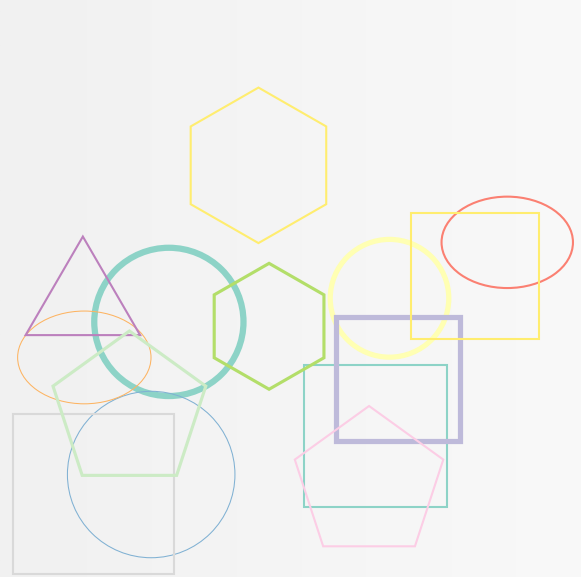[{"shape": "circle", "thickness": 3, "radius": 0.64, "center": [0.291, 0.442]}, {"shape": "square", "thickness": 1, "radius": 0.62, "center": [0.645, 0.244]}, {"shape": "circle", "thickness": 2.5, "radius": 0.51, "center": [0.67, 0.483]}, {"shape": "square", "thickness": 2.5, "radius": 0.53, "center": [0.685, 0.343]}, {"shape": "oval", "thickness": 1, "radius": 0.57, "center": [0.873, 0.579]}, {"shape": "circle", "thickness": 0.5, "radius": 0.72, "center": [0.26, 0.177]}, {"shape": "oval", "thickness": 0.5, "radius": 0.57, "center": [0.145, 0.38]}, {"shape": "hexagon", "thickness": 1.5, "radius": 0.55, "center": [0.463, 0.434]}, {"shape": "pentagon", "thickness": 1, "radius": 0.67, "center": [0.635, 0.162]}, {"shape": "square", "thickness": 1, "radius": 0.69, "center": [0.161, 0.144]}, {"shape": "triangle", "thickness": 1, "radius": 0.57, "center": [0.143, 0.476]}, {"shape": "pentagon", "thickness": 1.5, "radius": 0.69, "center": [0.223, 0.288]}, {"shape": "hexagon", "thickness": 1, "radius": 0.67, "center": [0.445, 0.713]}, {"shape": "square", "thickness": 1, "radius": 0.55, "center": [0.817, 0.522]}]